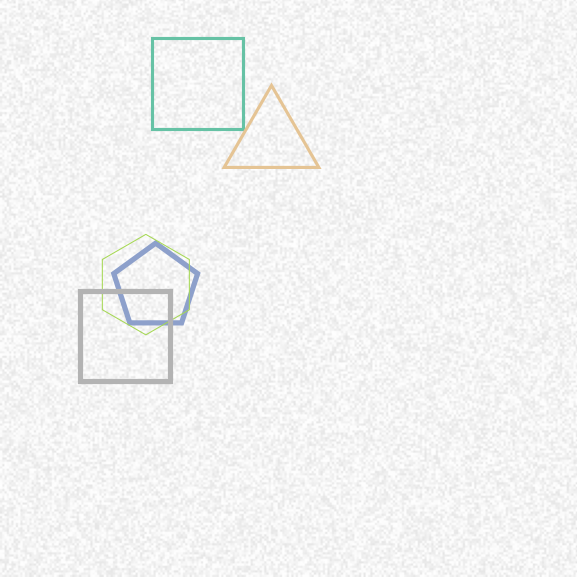[{"shape": "square", "thickness": 1.5, "radius": 0.39, "center": [0.342, 0.855]}, {"shape": "pentagon", "thickness": 2.5, "radius": 0.38, "center": [0.27, 0.502]}, {"shape": "hexagon", "thickness": 0.5, "radius": 0.43, "center": [0.253, 0.506]}, {"shape": "triangle", "thickness": 1.5, "radius": 0.47, "center": [0.47, 0.757]}, {"shape": "square", "thickness": 2.5, "radius": 0.39, "center": [0.217, 0.418]}]